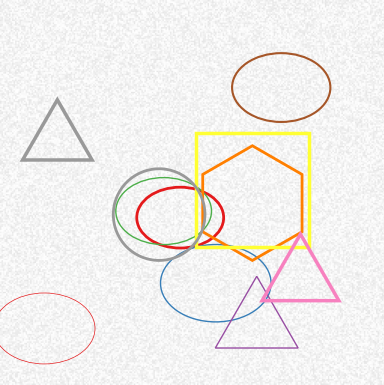[{"shape": "oval", "thickness": 2, "radius": 0.56, "center": [0.468, 0.435]}, {"shape": "oval", "thickness": 0.5, "radius": 0.66, "center": [0.115, 0.147]}, {"shape": "oval", "thickness": 1, "radius": 0.72, "center": [0.56, 0.264]}, {"shape": "oval", "thickness": 1, "radius": 0.62, "center": [0.425, 0.452]}, {"shape": "triangle", "thickness": 1, "radius": 0.62, "center": [0.667, 0.158]}, {"shape": "hexagon", "thickness": 2, "radius": 0.74, "center": [0.656, 0.472]}, {"shape": "square", "thickness": 2.5, "radius": 0.74, "center": [0.656, 0.506]}, {"shape": "oval", "thickness": 1.5, "radius": 0.64, "center": [0.73, 0.773]}, {"shape": "triangle", "thickness": 2.5, "radius": 0.58, "center": [0.78, 0.277]}, {"shape": "triangle", "thickness": 2.5, "radius": 0.52, "center": [0.149, 0.637]}, {"shape": "circle", "thickness": 2, "radius": 0.6, "center": [0.413, 0.443]}]